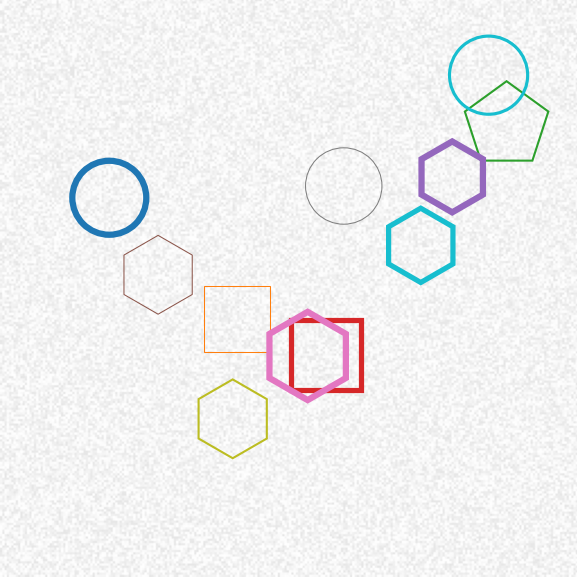[{"shape": "circle", "thickness": 3, "radius": 0.32, "center": [0.189, 0.657]}, {"shape": "square", "thickness": 0.5, "radius": 0.29, "center": [0.41, 0.447]}, {"shape": "pentagon", "thickness": 1, "radius": 0.38, "center": [0.877, 0.783]}, {"shape": "square", "thickness": 2.5, "radius": 0.31, "center": [0.565, 0.384]}, {"shape": "hexagon", "thickness": 3, "radius": 0.31, "center": [0.783, 0.693]}, {"shape": "hexagon", "thickness": 0.5, "radius": 0.34, "center": [0.274, 0.523]}, {"shape": "hexagon", "thickness": 3, "radius": 0.38, "center": [0.533, 0.383]}, {"shape": "circle", "thickness": 0.5, "radius": 0.33, "center": [0.595, 0.677]}, {"shape": "hexagon", "thickness": 1, "radius": 0.34, "center": [0.403, 0.274]}, {"shape": "hexagon", "thickness": 2.5, "radius": 0.32, "center": [0.729, 0.574]}, {"shape": "circle", "thickness": 1.5, "radius": 0.34, "center": [0.846, 0.869]}]